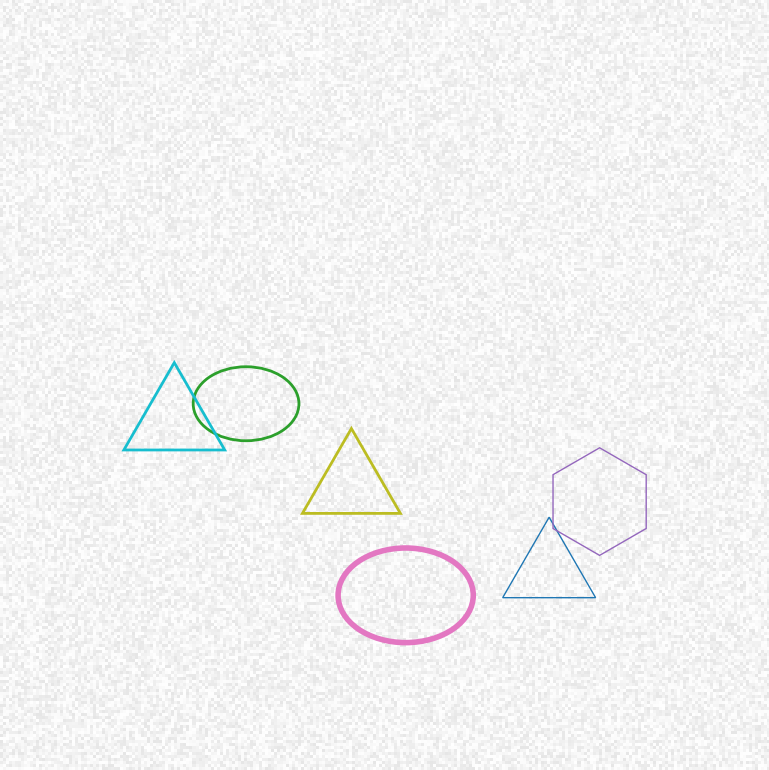[{"shape": "triangle", "thickness": 0.5, "radius": 0.35, "center": [0.713, 0.259]}, {"shape": "oval", "thickness": 1, "radius": 0.34, "center": [0.32, 0.476]}, {"shape": "hexagon", "thickness": 0.5, "radius": 0.35, "center": [0.779, 0.349]}, {"shape": "oval", "thickness": 2, "radius": 0.44, "center": [0.527, 0.227]}, {"shape": "triangle", "thickness": 1, "radius": 0.37, "center": [0.456, 0.37]}, {"shape": "triangle", "thickness": 1, "radius": 0.38, "center": [0.226, 0.453]}]